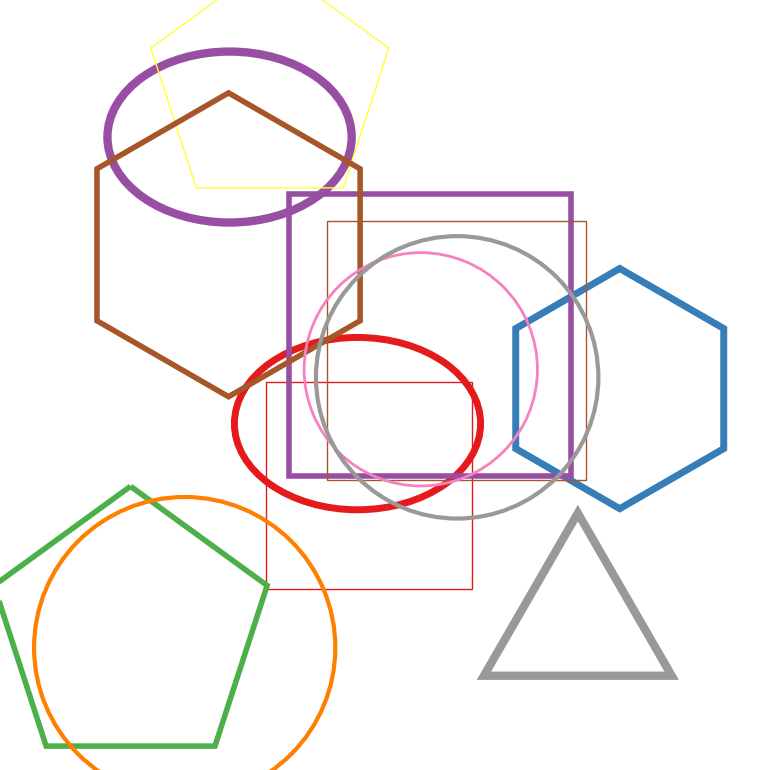[{"shape": "square", "thickness": 0.5, "radius": 0.67, "center": [0.479, 0.369]}, {"shape": "oval", "thickness": 2.5, "radius": 0.8, "center": [0.464, 0.45]}, {"shape": "hexagon", "thickness": 2.5, "radius": 0.78, "center": [0.805, 0.495]}, {"shape": "pentagon", "thickness": 2, "radius": 0.93, "center": [0.17, 0.182]}, {"shape": "oval", "thickness": 3, "radius": 0.79, "center": [0.298, 0.822]}, {"shape": "square", "thickness": 2, "radius": 0.92, "center": [0.558, 0.565]}, {"shape": "circle", "thickness": 1.5, "radius": 0.98, "center": [0.24, 0.159]}, {"shape": "pentagon", "thickness": 0.5, "radius": 0.81, "center": [0.35, 0.887]}, {"shape": "hexagon", "thickness": 2, "radius": 0.99, "center": [0.297, 0.682]}, {"shape": "square", "thickness": 0.5, "radius": 0.84, "center": [0.593, 0.545]}, {"shape": "circle", "thickness": 1, "radius": 0.76, "center": [0.546, 0.52]}, {"shape": "triangle", "thickness": 3, "radius": 0.7, "center": [0.75, 0.193]}, {"shape": "circle", "thickness": 1.5, "radius": 0.92, "center": [0.594, 0.51]}]